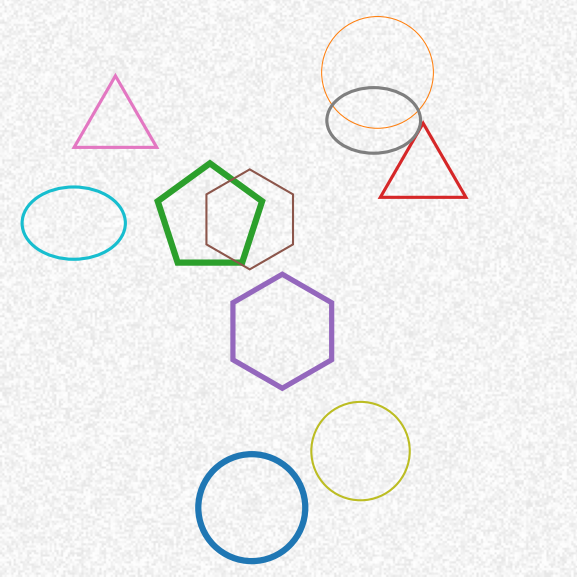[{"shape": "circle", "thickness": 3, "radius": 0.46, "center": [0.436, 0.12]}, {"shape": "circle", "thickness": 0.5, "radius": 0.48, "center": [0.654, 0.874]}, {"shape": "pentagon", "thickness": 3, "radius": 0.48, "center": [0.363, 0.621]}, {"shape": "triangle", "thickness": 1.5, "radius": 0.43, "center": [0.733, 0.7]}, {"shape": "hexagon", "thickness": 2.5, "radius": 0.49, "center": [0.489, 0.426]}, {"shape": "hexagon", "thickness": 1, "radius": 0.43, "center": [0.432, 0.619]}, {"shape": "triangle", "thickness": 1.5, "radius": 0.41, "center": [0.2, 0.785]}, {"shape": "oval", "thickness": 1.5, "radius": 0.41, "center": [0.647, 0.791]}, {"shape": "circle", "thickness": 1, "radius": 0.43, "center": [0.624, 0.218]}, {"shape": "oval", "thickness": 1.5, "radius": 0.45, "center": [0.128, 0.613]}]